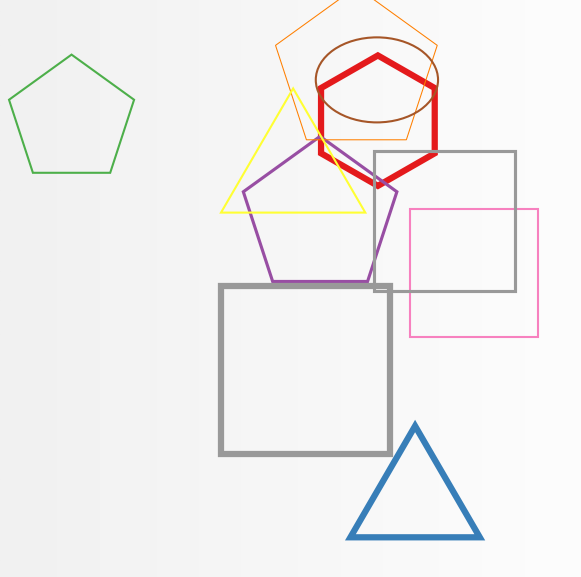[{"shape": "hexagon", "thickness": 3, "radius": 0.56, "center": [0.65, 0.79]}, {"shape": "triangle", "thickness": 3, "radius": 0.64, "center": [0.714, 0.133]}, {"shape": "pentagon", "thickness": 1, "radius": 0.57, "center": [0.123, 0.791]}, {"shape": "pentagon", "thickness": 1.5, "radius": 0.69, "center": [0.551, 0.624]}, {"shape": "pentagon", "thickness": 0.5, "radius": 0.73, "center": [0.613, 0.875]}, {"shape": "triangle", "thickness": 1, "radius": 0.72, "center": [0.504, 0.703]}, {"shape": "oval", "thickness": 1, "radius": 0.53, "center": [0.648, 0.861]}, {"shape": "square", "thickness": 1, "radius": 0.55, "center": [0.815, 0.527]}, {"shape": "square", "thickness": 1.5, "radius": 0.6, "center": [0.765, 0.617]}, {"shape": "square", "thickness": 3, "radius": 0.73, "center": [0.526, 0.358]}]